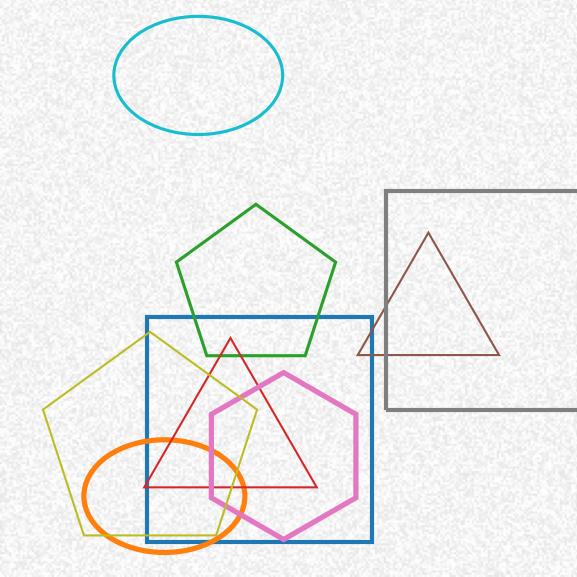[{"shape": "square", "thickness": 2, "radius": 0.98, "center": [0.449, 0.256]}, {"shape": "oval", "thickness": 2.5, "radius": 0.7, "center": [0.285, 0.14]}, {"shape": "pentagon", "thickness": 1.5, "radius": 0.72, "center": [0.443, 0.5]}, {"shape": "triangle", "thickness": 1, "radius": 0.86, "center": [0.399, 0.241]}, {"shape": "triangle", "thickness": 1, "radius": 0.71, "center": [0.742, 0.455]}, {"shape": "hexagon", "thickness": 2.5, "radius": 0.72, "center": [0.491, 0.209]}, {"shape": "square", "thickness": 2, "radius": 0.95, "center": [0.857, 0.478]}, {"shape": "pentagon", "thickness": 1, "radius": 0.97, "center": [0.26, 0.23]}, {"shape": "oval", "thickness": 1.5, "radius": 0.73, "center": [0.343, 0.869]}]